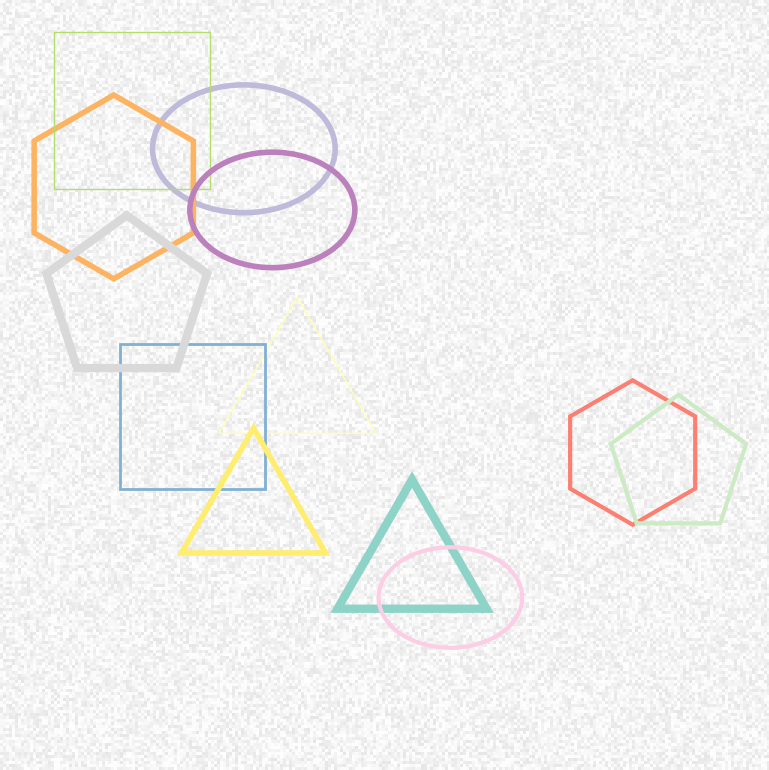[{"shape": "triangle", "thickness": 3, "radius": 0.56, "center": [0.535, 0.265]}, {"shape": "triangle", "thickness": 0.5, "radius": 0.59, "center": [0.386, 0.496]}, {"shape": "oval", "thickness": 2, "radius": 0.59, "center": [0.317, 0.807]}, {"shape": "hexagon", "thickness": 1.5, "radius": 0.47, "center": [0.822, 0.412]}, {"shape": "square", "thickness": 1, "radius": 0.47, "center": [0.25, 0.459]}, {"shape": "hexagon", "thickness": 2, "radius": 0.6, "center": [0.148, 0.757]}, {"shape": "square", "thickness": 0.5, "radius": 0.51, "center": [0.172, 0.857]}, {"shape": "oval", "thickness": 1.5, "radius": 0.47, "center": [0.585, 0.224]}, {"shape": "pentagon", "thickness": 3, "radius": 0.55, "center": [0.165, 0.611]}, {"shape": "oval", "thickness": 2, "radius": 0.54, "center": [0.354, 0.727]}, {"shape": "pentagon", "thickness": 1.5, "radius": 0.46, "center": [0.881, 0.395]}, {"shape": "triangle", "thickness": 2, "radius": 0.54, "center": [0.329, 0.336]}]